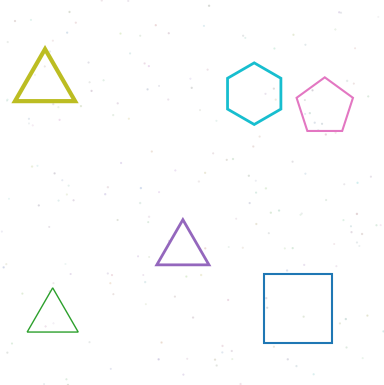[{"shape": "square", "thickness": 1.5, "radius": 0.45, "center": [0.774, 0.198]}, {"shape": "triangle", "thickness": 1, "radius": 0.38, "center": [0.137, 0.176]}, {"shape": "triangle", "thickness": 2, "radius": 0.39, "center": [0.475, 0.351]}, {"shape": "pentagon", "thickness": 1.5, "radius": 0.38, "center": [0.844, 0.722]}, {"shape": "triangle", "thickness": 3, "radius": 0.45, "center": [0.117, 0.782]}, {"shape": "hexagon", "thickness": 2, "radius": 0.4, "center": [0.66, 0.757]}]